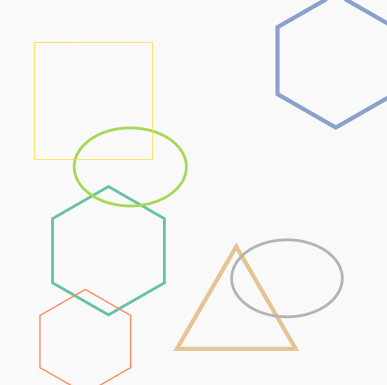[{"shape": "hexagon", "thickness": 2, "radius": 0.83, "center": [0.28, 0.349]}, {"shape": "hexagon", "thickness": 1, "radius": 0.68, "center": [0.22, 0.113]}, {"shape": "hexagon", "thickness": 3, "radius": 0.87, "center": [0.867, 0.842]}, {"shape": "oval", "thickness": 2, "radius": 0.72, "center": [0.336, 0.566]}, {"shape": "square", "thickness": 0.5, "radius": 0.76, "center": [0.241, 0.739]}, {"shape": "triangle", "thickness": 3, "radius": 0.89, "center": [0.61, 0.182]}, {"shape": "oval", "thickness": 2, "radius": 0.71, "center": [0.741, 0.277]}]